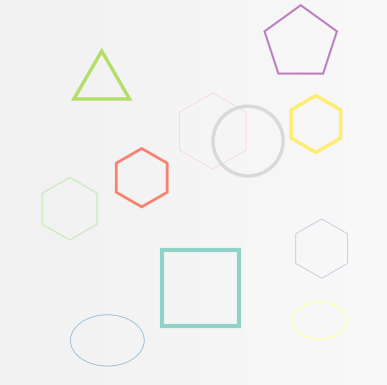[{"shape": "square", "thickness": 3, "radius": 0.5, "center": [0.517, 0.252]}, {"shape": "oval", "thickness": 1, "radius": 0.34, "center": [0.824, 0.167]}, {"shape": "hexagon", "thickness": 0.5, "radius": 0.39, "center": [0.83, 0.354]}, {"shape": "hexagon", "thickness": 2, "radius": 0.38, "center": [0.366, 0.538]}, {"shape": "oval", "thickness": 0.5, "radius": 0.48, "center": [0.277, 0.116]}, {"shape": "triangle", "thickness": 2.5, "radius": 0.41, "center": [0.263, 0.784]}, {"shape": "hexagon", "thickness": 0.5, "radius": 0.5, "center": [0.549, 0.66]}, {"shape": "circle", "thickness": 2.5, "radius": 0.45, "center": [0.64, 0.634]}, {"shape": "pentagon", "thickness": 1.5, "radius": 0.49, "center": [0.776, 0.888]}, {"shape": "hexagon", "thickness": 1, "radius": 0.41, "center": [0.18, 0.458]}, {"shape": "hexagon", "thickness": 2.5, "radius": 0.37, "center": [0.815, 0.678]}]